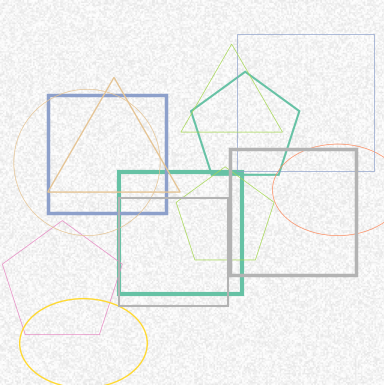[{"shape": "pentagon", "thickness": 1.5, "radius": 0.74, "center": [0.637, 0.666]}, {"shape": "square", "thickness": 3, "radius": 0.79, "center": [0.469, 0.395]}, {"shape": "oval", "thickness": 0.5, "radius": 0.85, "center": [0.878, 0.507]}, {"shape": "square", "thickness": 0.5, "radius": 0.89, "center": [0.794, 0.734]}, {"shape": "square", "thickness": 2.5, "radius": 0.77, "center": [0.278, 0.599]}, {"shape": "pentagon", "thickness": 0.5, "radius": 0.82, "center": [0.162, 0.263]}, {"shape": "triangle", "thickness": 0.5, "radius": 0.76, "center": [0.602, 0.733]}, {"shape": "pentagon", "thickness": 0.5, "radius": 0.67, "center": [0.585, 0.433]}, {"shape": "oval", "thickness": 1, "radius": 0.83, "center": [0.217, 0.108]}, {"shape": "circle", "thickness": 0.5, "radius": 0.95, "center": [0.226, 0.578]}, {"shape": "triangle", "thickness": 1, "radius": 0.99, "center": [0.296, 0.6]}, {"shape": "square", "thickness": 2.5, "radius": 0.82, "center": [0.762, 0.449]}, {"shape": "square", "thickness": 1.5, "radius": 0.7, "center": [0.45, 0.346]}]